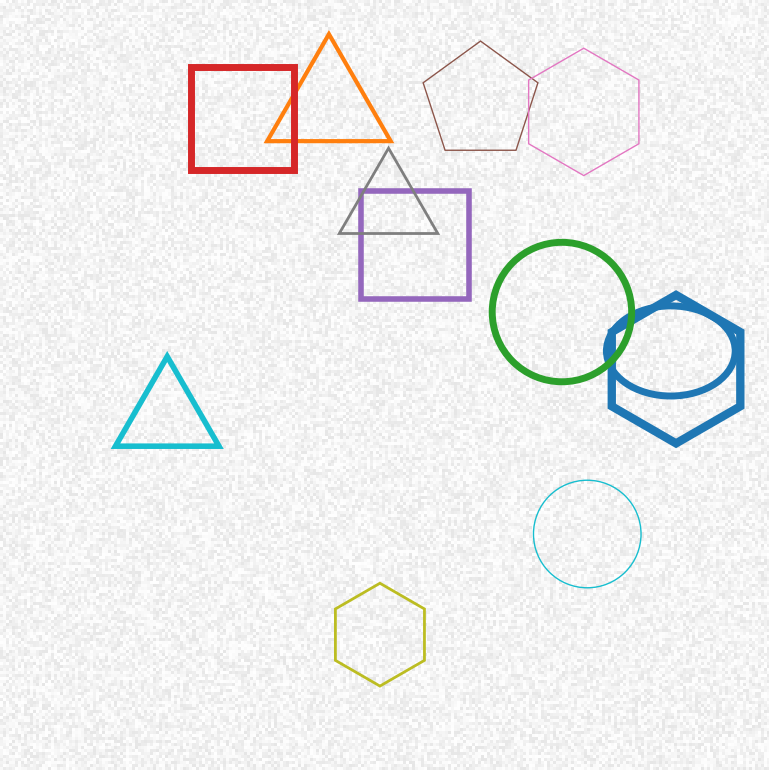[{"shape": "oval", "thickness": 2.5, "radius": 0.42, "center": [0.871, 0.544]}, {"shape": "hexagon", "thickness": 3, "radius": 0.48, "center": [0.878, 0.521]}, {"shape": "triangle", "thickness": 1.5, "radius": 0.46, "center": [0.427, 0.863]}, {"shape": "circle", "thickness": 2.5, "radius": 0.45, "center": [0.73, 0.595]}, {"shape": "square", "thickness": 2.5, "radius": 0.33, "center": [0.315, 0.847]}, {"shape": "square", "thickness": 2, "radius": 0.35, "center": [0.539, 0.682]}, {"shape": "pentagon", "thickness": 0.5, "radius": 0.39, "center": [0.624, 0.868]}, {"shape": "hexagon", "thickness": 0.5, "radius": 0.41, "center": [0.758, 0.855]}, {"shape": "triangle", "thickness": 1, "radius": 0.37, "center": [0.505, 0.734]}, {"shape": "hexagon", "thickness": 1, "radius": 0.33, "center": [0.493, 0.176]}, {"shape": "triangle", "thickness": 2, "radius": 0.39, "center": [0.217, 0.459]}, {"shape": "circle", "thickness": 0.5, "radius": 0.35, "center": [0.763, 0.306]}]